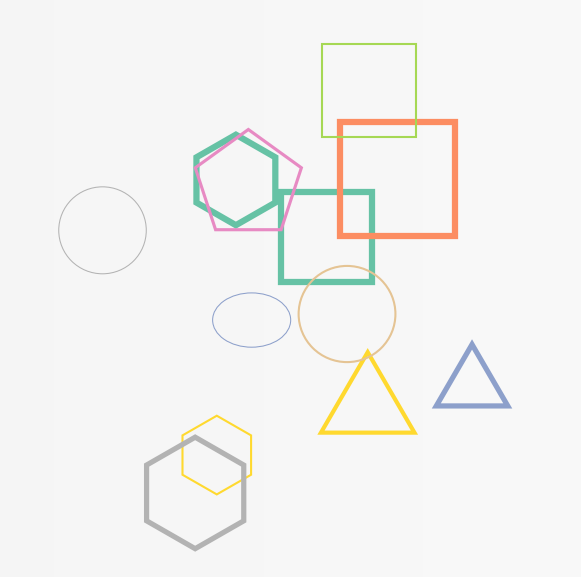[{"shape": "hexagon", "thickness": 3, "radius": 0.39, "center": [0.406, 0.688]}, {"shape": "square", "thickness": 3, "radius": 0.39, "center": [0.562, 0.589]}, {"shape": "square", "thickness": 3, "radius": 0.49, "center": [0.684, 0.689]}, {"shape": "triangle", "thickness": 2.5, "radius": 0.35, "center": [0.812, 0.332]}, {"shape": "oval", "thickness": 0.5, "radius": 0.34, "center": [0.433, 0.445]}, {"shape": "pentagon", "thickness": 1.5, "radius": 0.48, "center": [0.427, 0.679]}, {"shape": "square", "thickness": 1, "radius": 0.41, "center": [0.635, 0.843]}, {"shape": "hexagon", "thickness": 1, "radius": 0.34, "center": [0.373, 0.211]}, {"shape": "triangle", "thickness": 2, "radius": 0.46, "center": [0.633, 0.296]}, {"shape": "circle", "thickness": 1, "radius": 0.42, "center": [0.597, 0.455]}, {"shape": "circle", "thickness": 0.5, "radius": 0.38, "center": [0.176, 0.6]}, {"shape": "hexagon", "thickness": 2.5, "radius": 0.48, "center": [0.336, 0.146]}]